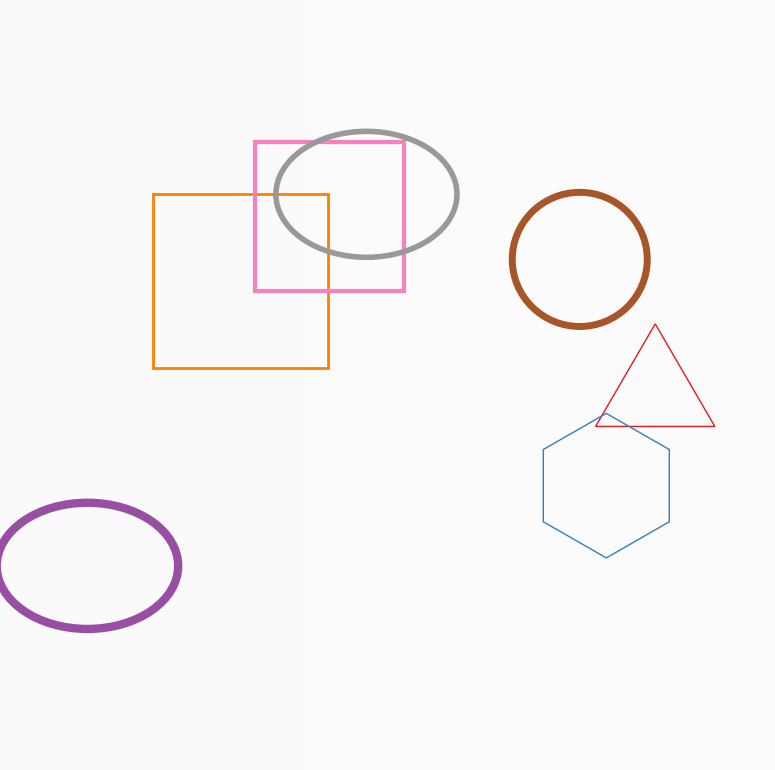[{"shape": "triangle", "thickness": 0.5, "radius": 0.44, "center": [0.845, 0.491]}, {"shape": "hexagon", "thickness": 0.5, "radius": 0.47, "center": [0.782, 0.369]}, {"shape": "oval", "thickness": 3, "radius": 0.59, "center": [0.113, 0.265]}, {"shape": "square", "thickness": 1, "radius": 0.56, "center": [0.31, 0.635]}, {"shape": "circle", "thickness": 2.5, "radius": 0.44, "center": [0.748, 0.663]}, {"shape": "square", "thickness": 1.5, "radius": 0.48, "center": [0.425, 0.719]}, {"shape": "oval", "thickness": 2, "radius": 0.58, "center": [0.473, 0.748]}]